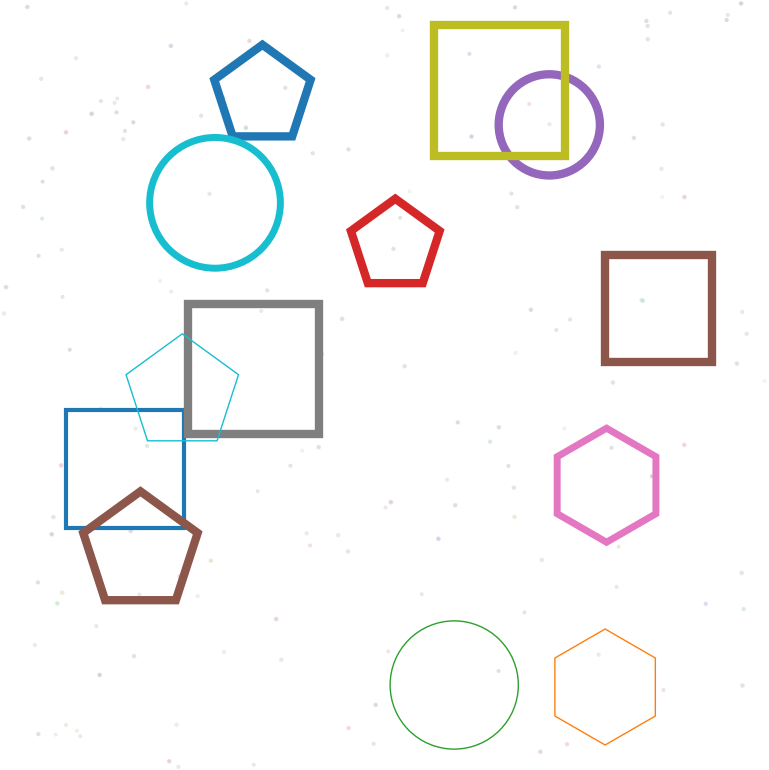[{"shape": "pentagon", "thickness": 3, "radius": 0.33, "center": [0.341, 0.876]}, {"shape": "square", "thickness": 1.5, "radius": 0.38, "center": [0.163, 0.391]}, {"shape": "hexagon", "thickness": 0.5, "radius": 0.38, "center": [0.786, 0.108]}, {"shape": "circle", "thickness": 0.5, "radius": 0.42, "center": [0.59, 0.11]}, {"shape": "pentagon", "thickness": 3, "radius": 0.3, "center": [0.513, 0.681]}, {"shape": "circle", "thickness": 3, "radius": 0.33, "center": [0.713, 0.838]}, {"shape": "square", "thickness": 3, "radius": 0.35, "center": [0.856, 0.6]}, {"shape": "pentagon", "thickness": 3, "radius": 0.39, "center": [0.182, 0.284]}, {"shape": "hexagon", "thickness": 2.5, "radius": 0.37, "center": [0.788, 0.37]}, {"shape": "square", "thickness": 3, "radius": 0.42, "center": [0.329, 0.521]}, {"shape": "square", "thickness": 3, "radius": 0.42, "center": [0.648, 0.883]}, {"shape": "pentagon", "thickness": 0.5, "radius": 0.38, "center": [0.237, 0.49]}, {"shape": "circle", "thickness": 2.5, "radius": 0.42, "center": [0.279, 0.737]}]